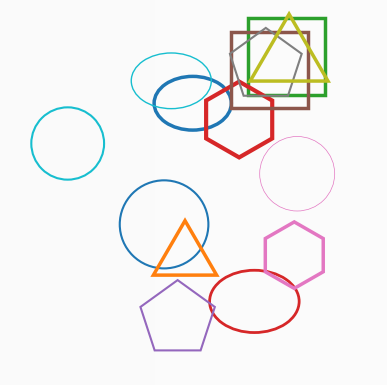[{"shape": "circle", "thickness": 1.5, "radius": 0.57, "center": [0.423, 0.417]}, {"shape": "oval", "thickness": 2.5, "radius": 0.5, "center": [0.497, 0.732]}, {"shape": "triangle", "thickness": 2.5, "radius": 0.47, "center": [0.477, 0.333]}, {"shape": "square", "thickness": 2.5, "radius": 0.5, "center": [0.739, 0.853]}, {"shape": "oval", "thickness": 2, "radius": 0.58, "center": [0.656, 0.217]}, {"shape": "hexagon", "thickness": 3, "radius": 0.49, "center": [0.617, 0.69]}, {"shape": "pentagon", "thickness": 1.5, "radius": 0.5, "center": [0.458, 0.172]}, {"shape": "square", "thickness": 2.5, "radius": 0.49, "center": [0.695, 0.818]}, {"shape": "circle", "thickness": 0.5, "radius": 0.48, "center": [0.767, 0.549]}, {"shape": "hexagon", "thickness": 2.5, "radius": 0.43, "center": [0.759, 0.337]}, {"shape": "pentagon", "thickness": 1.5, "radius": 0.49, "center": [0.686, 0.83]}, {"shape": "triangle", "thickness": 2.5, "radius": 0.58, "center": [0.746, 0.847]}, {"shape": "oval", "thickness": 1, "radius": 0.52, "center": [0.442, 0.79]}, {"shape": "circle", "thickness": 1.5, "radius": 0.47, "center": [0.175, 0.627]}]